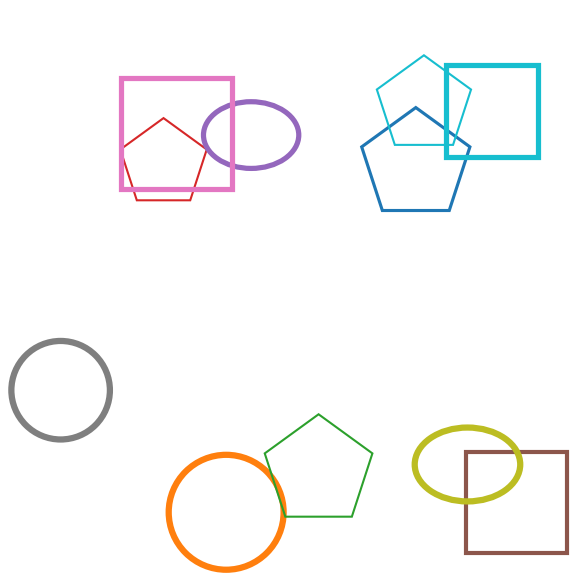[{"shape": "pentagon", "thickness": 1.5, "radius": 0.49, "center": [0.72, 0.714]}, {"shape": "circle", "thickness": 3, "radius": 0.5, "center": [0.392, 0.112]}, {"shape": "pentagon", "thickness": 1, "radius": 0.49, "center": [0.552, 0.184]}, {"shape": "pentagon", "thickness": 1, "radius": 0.39, "center": [0.283, 0.716]}, {"shape": "oval", "thickness": 2.5, "radius": 0.41, "center": [0.435, 0.765]}, {"shape": "square", "thickness": 2, "radius": 0.44, "center": [0.894, 0.129]}, {"shape": "square", "thickness": 2.5, "radius": 0.48, "center": [0.306, 0.768]}, {"shape": "circle", "thickness": 3, "radius": 0.43, "center": [0.105, 0.323]}, {"shape": "oval", "thickness": 3, "radius": 0.46, "center": [0.809, 0.195]}, {"shape": "pentagon", "thickness": 1, "radius": 0.43, "center": [0.734, 0.818]}, {"shape": "square", "thickness": 2.5, "radius": 0.4, "center": [0.852, 0.807]}]